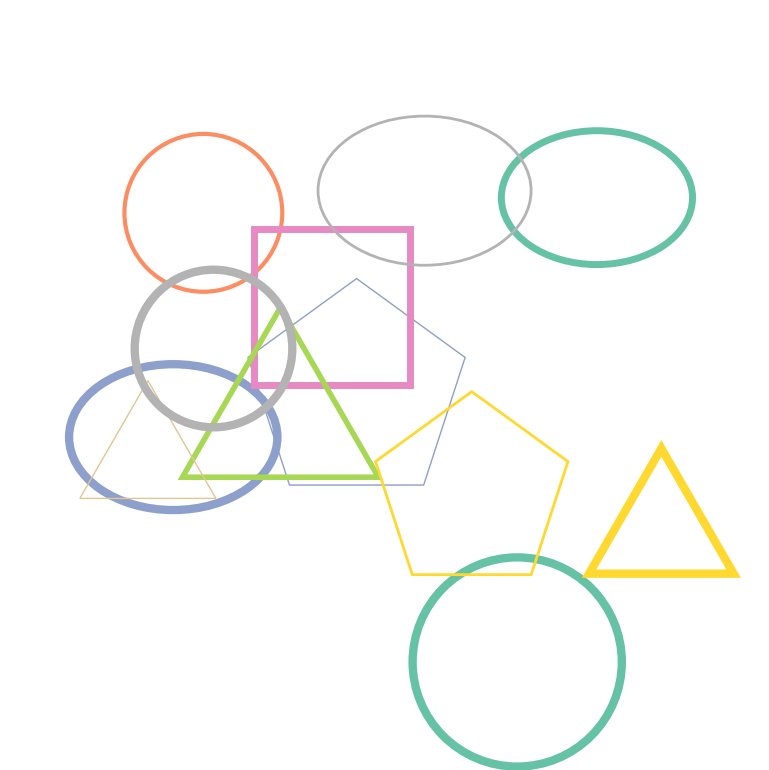[{"shape": "oval", "thickness": 2.5, "radius": 0.62, "center": [0.775, 0.743]}, {"shape": "circle", "thickness": 3, "radius": 0.68, "center": [0.672, 0.14]}, {"shape": "circle", "thickness": 1.5, "radius": 0.51, "center": [0.264, 0.724]}, {"shape": "pentagon", "thickness": 0.5, "radius": 0.74, "center": [0.463, 0.49]}, {"shape": "oval", "thickness": 3, "radius": 0.68, "center": [0.225, 0.432]}, {"shape": "square", "thickness": 2.5, "radius": 0.51, "center": [0.431, 0.602]}, {"shape": "triangle", "thickness": 2, "radius": 0.73, "center": [0.364, 0.454]}, {"shape": "pentagon", "thickness": 1, "radius": 0.66, "center": [0.613, 0.36]}, {"shape": "triangle", "thickness": 3, "radius": 0.54, "center": [0.859, 0.309]}, {"shape": "triangle", "thickness": 0.5, "radius": 0.51, "center": [0.192, 0.404]}, {"shape": "circle", "thickness": 3, "radius": 0.51, "center": [0.277, 0.547]}, {"shape": "oval", "thickness": 1, "radius": 0.69, "center": [0.551, 0.752]}]